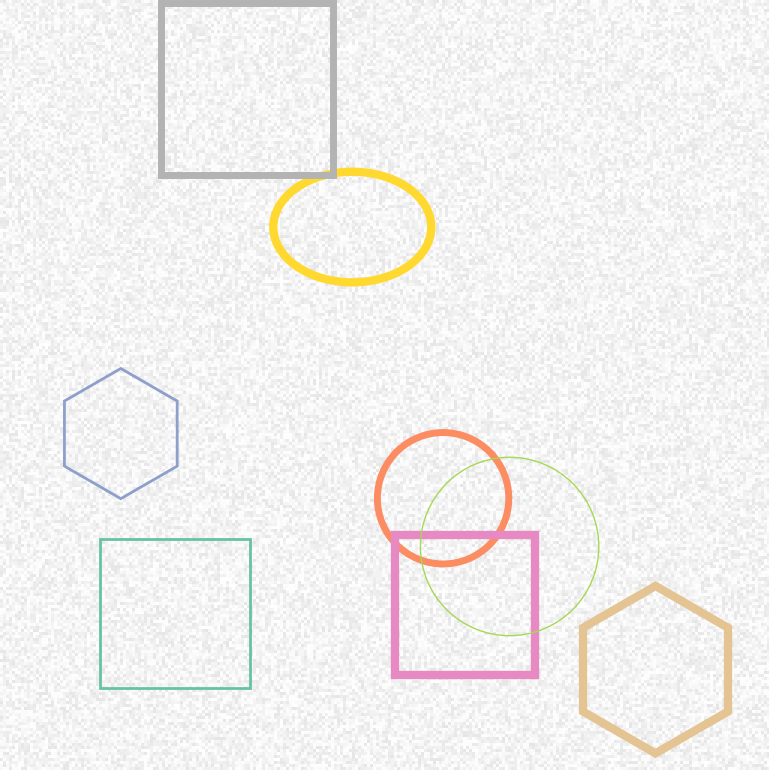[{"shape": "square", "thickness": 1, "radius": 0.49, "center": [0.227, 0.203]}, {"shape": "circle", "thickness": 2.5, "radius": 0.43, "center": [0.575, 0.353]}, {"shape": "hexagon", "thickness": 1, "radius": 0.42, "center": [0.157, 0.437]}, {"shape": "square", "thickness": 3, "radius": 0.45, "center": [0.604, 0.214]}, {"shape": "circle", "thickness": 0.5, "radius": 0.58, "center": [0.662, 0.29]}, {"shape": "oval", "thickness": 3, "radius": 0.51, "center": [0.458, 0.705]}, {"shape": "hexagon", "thickness": 3, "radius": 0.54, "center": [0.851, 0.13]}, {"shape": "square", "thickness": 2.5, "radius": 0.56, "center": [0.321, 0.884]}]